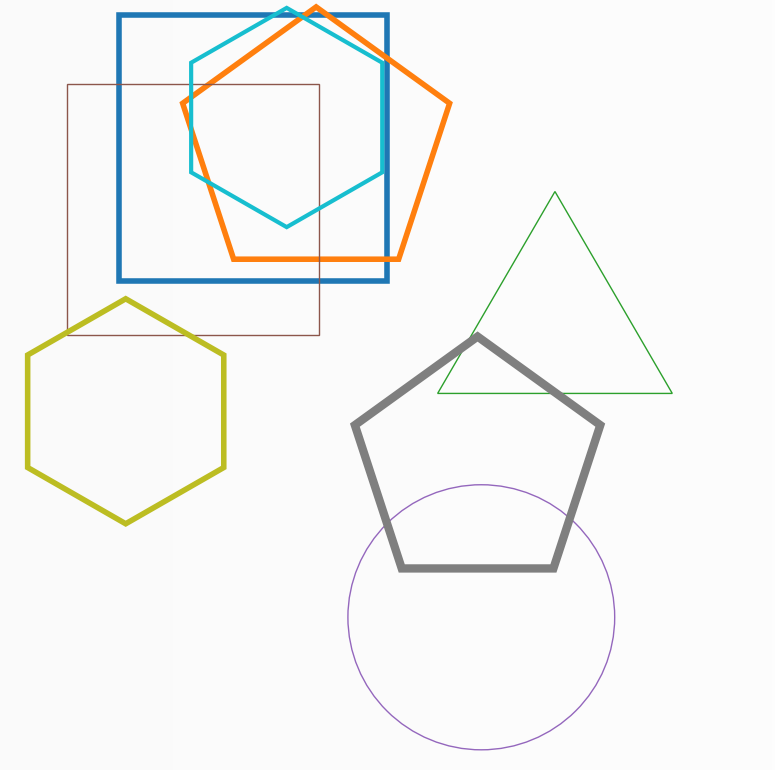[{"shape": "square", "thickness": 2, "radius": 0.86, "center": [0.326, 0.808]}, {"shape": "pentagon", "thickness": 2, "radius": 0.91, "center": [0.408, 0.81]}, {"shape": "triangle", "thickness": 0.5, "radius": 0.87, "center": [0.716, 0.576]}, {"shape": "circle", "thickness": 0.5, "radius": 0.86, "center": [0.621, 0.198]}, {"shape": "square", "thickness": 0.5, "radius": 0.81, "center": [0.249, 0.728]}, {"shape": "pentagon", "thickness": 3, "radius": 0.83, "center": [0.616, 0.396]}, {"shape": "hexagon", "thickness": 2, "radius": 0.73, "center": [0.162, 0.466]}, {"shape": "hexagon", "thickness": 1.5, "radius": 0.71, "center": [0.37, 0.847]}]